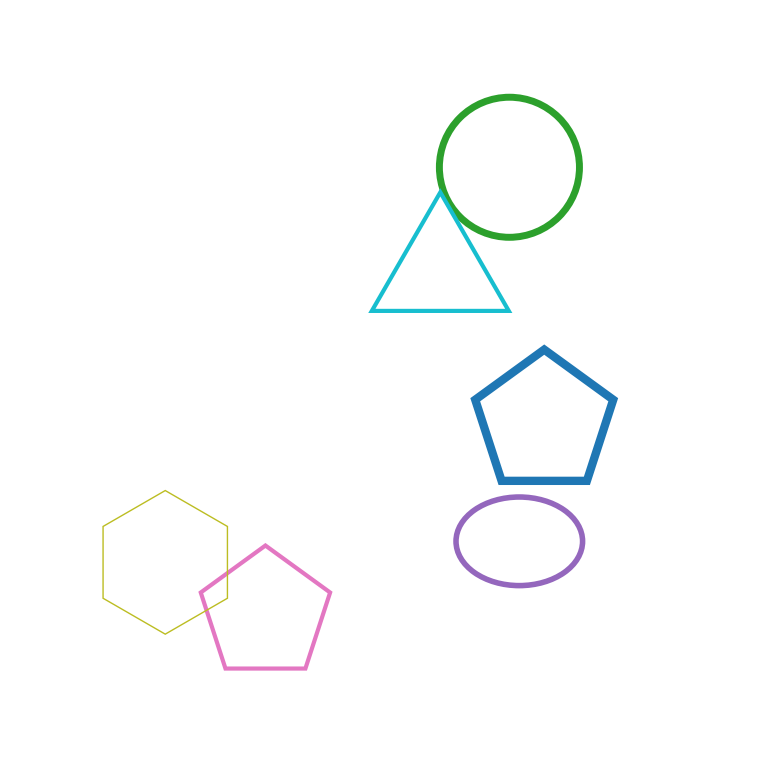[{"shape": "pentagon", "thickness": 3, "radius": 0.47, "center": [0.707, 0.452]}, {"shape": "circle", "thickness": 2.5, "radius": 0.45, "center": [0.662, 0.783]}, {"shape": "oval", "thickness": 2, "radius": 0.41, "center": [0.674, 0.297]}, {"shape": "pentagon", "thickness": 1.5, "radius": 0.44, "center": [0.345, 0.203]}, {"shape": "hexagon", "thickness": 0.5, "radius": 0.47, "center": [0.215, 0.27]}, {"shape": "triangle", "thickness": 1.5, "radius": 0.51, "center": [0.572, 0.648]}]